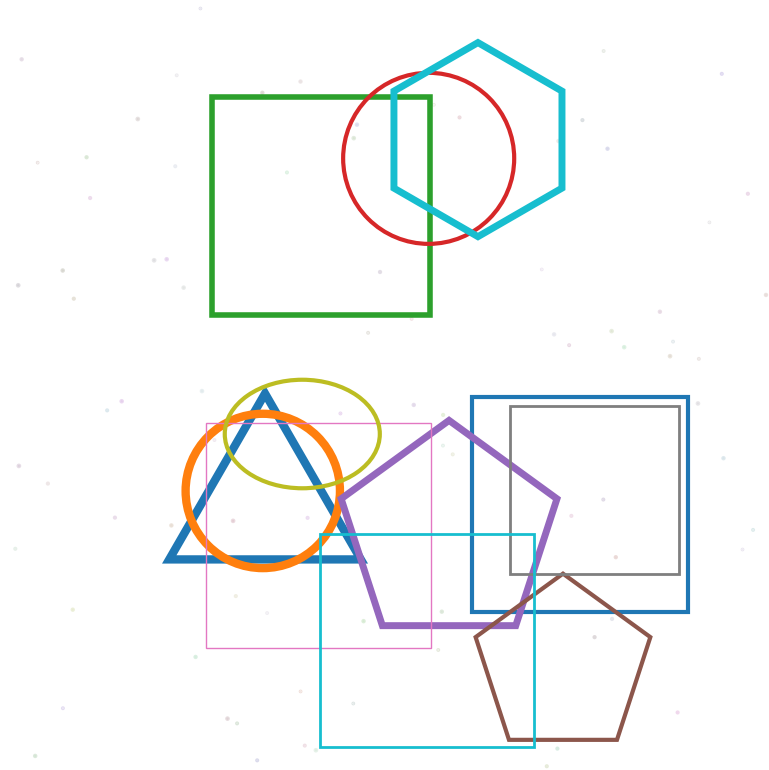[{"shape": "square", "thickness": 1.5, "radius": 0.7, "center": [0.753, 0.345]}, {"shape": "triangle", "thickness": 3, "radius": 0.72, "center": [0.344, 0.345]}, {"shape": "circle", "thickness": 3, "radius": 0.5, "center": [0.341, 0.362]}, {"shape": "square", "thickness": 2, "radius": 0.71, "center": [0.417, 0.732]}, {"shape": "circle", "thickness": 1.5, "radius": 0.56, "center": [0.557, 0.794]}, {"shape": "pentagon", "thickness": 2.5, "radius": 0.74, "center": [0.583, 0.307]}, {"shape": "pentagon", "thickness": 1.5, "radius": 0.6, "center": [0.731, 0.136]}, {"shape": "square", "thickness": 0.5, "radius": 0.73, "center": [0.414, 0.305]}, {"shape": "square", "thickness": 1, "radius": 0.55, "center": [0.772, 0.364]}, {"shape": "oval", "thickness": 1.5, "radius": 0.5, "center": [0.393, 0.436]}, {"shape": "hexagon", "thickness": 2.5, "radius": 0.63, "center": [0.621, 0.819]}, {"shape": "square", "thickness": 1, "radius": 0.69, "center": [0.554, 0.168]}]